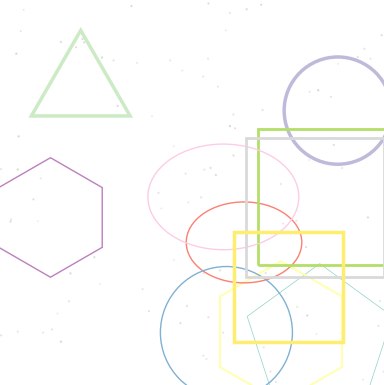[{"shape": "pentagon", "thickness": 0.5, "radius": 0.99, "center": [0.831, 0.117]}, {"shape": "hexagon", "thickness": 1.5, "radius": 0.92, "center": [0.73, 0.139]}, {"shape": "circle", "thickness": 2.5, "radius": 0.7, "center": [0.877, 0.713]}, {"shape": "oval", "thickness": 1, "radius": 0.75, "center": [0.634, 0.37]}, {"shape": "circle", "thickness": 1, "radius": 0.86, "center": [0.588, 0.136]}, {"shape": "square", "thickness": 2, "radius": 0.89, "center": [0.846, 0.488]}, {"shape": "oval", "thickness": 1, "radius": 0.98, "center": [0.58, 0.489]}, {"shape": "square", "thickness": 2, "radius": 0.9, "center": [0.818, 0.461]}, {"shape": "hexagon", "thickness": 1, "radius": 0.78, "center": [0.131, 0.435]}, {"shape": "triangle", "thickness": 2.5, "radius": 0.74, "center": [0.21, 0.773]}, {"shape": "square", "thickness": 2.5, "radius": 0.71, "center": [0.75, 0.254]}]